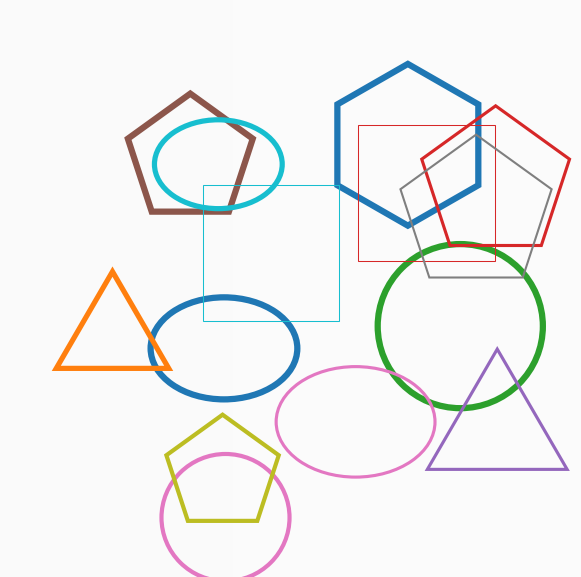[{"shape": "oval", "thickness": 3, "radius": 0.63, "center": [0.385, 0.396]}, {"shape": "hexagon", "thickness": 3, "radius": 0.7, "center": [0.702, 0.748]}, {"shape": "triangle", "thickness": 2.5, "radius": 0.56, "center": [0.194, 0.417]}, {"shape": "circle", "thickness": 3, "radius": 0.71, "center": [0.792, 0.434]}, {"shape": "square", "thickness": 0.5, "radius": 0.59, "center": [0.734, 0.665]}, {"shape": "pentagon", "thickness": 1.5, "radius": 0.67, "center": [0.853, 0.682]}, {"shape": "triangle", "thickness": 1.5, "radius": 0.69, "center": [0.855, 0.256]}, {"shape": "pentagon", "thickness": 3, "radius": 0.56, "center": [0.327, 0.724]}, {"shape": "oval", "thickness": 1.5, "radius": 0.68, "center": [0.612, 0.269]}, {"shape": "circle", "thickness": 2, "radius": 0.55, "center": [0.388, 0.103]}, {"shape": "pentagon", "thickness": 1, "radius": 0.68, "center": [0.819, 0.629]}, {"shape": "pentagon", "thickness": 2, "radius": 0.51, "center": [0.383, 0.179]}, {"shape": "square", "thickness": 0.5, "radius": 0.59, "center": [0.466, 0.561]}, {"shape": "oval", "thickness": 2.5, "radius": 0.55, "center": [0.376, 0.715]}]